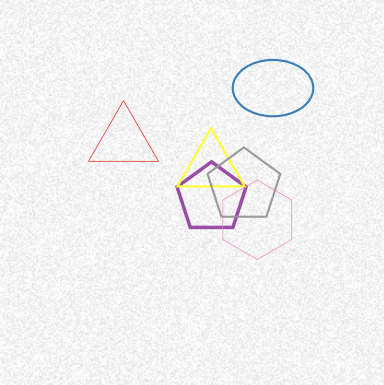[{"shape": "triangle", "thickness": 0.5, "radius": 0.53, "center": [0.321, 0.634]}, {"shape": "oval", "thickness": 1.5, "radius": 0.52, "center": [0.709, 0.771]}, {"shape": "pentagon", "thickness": 2.5, "radius": 0.47, "center": [0.55, 0.486]}, {"shape": "triangle", "thickness": 1.5, "radius": 0.5, "center": [0.548, 0.566]}, {"shape": "hexagon", "thickness": 0.5, "radius": 0.52, "center": [0.668, 0.429]}, {"shape": "pentagon", "thickness": 1.5, "radius": 0.5, "center": [0.633, 0.518]}]